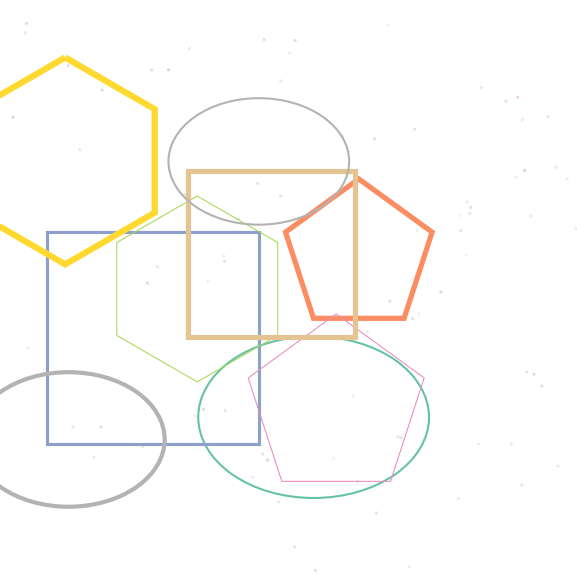[{"shape": "oval", "thickness": 1, "radius": 1.0, "center": [0.543, 0.277]}, {"shape": "pentagon", "thickness": 2.5, "radius": 0.67, "center": [0.621, 0.556]}, {"shape": "square", "thickness": 1.5, "radius": 0.92, "center": [0.265, 0.414]}, {"shape": "pentagon", "thickness": 0.5, "radius": 0.8, "center": [0.582, 0.295]}, {"shape": "hexagon", "thickness": 0.5, "radius": 0.8, "center": [0.342, 0.499]}, {"shape": "hexagon", "thickness": 3, "radius": 0.9, "center": [0.113, 0.72]}, {"shape": "square", "thickness": 2.5, "radius": 0.72, "center": [0.47, 0.559]}, {"shape": "oval", "thickness": 1, "radius": 0.78, "center": [0.448, 0.72]}, {"shape": "oval", "thickness": 2, "radius": 0.83, "center": [0.119, 0.238]}]